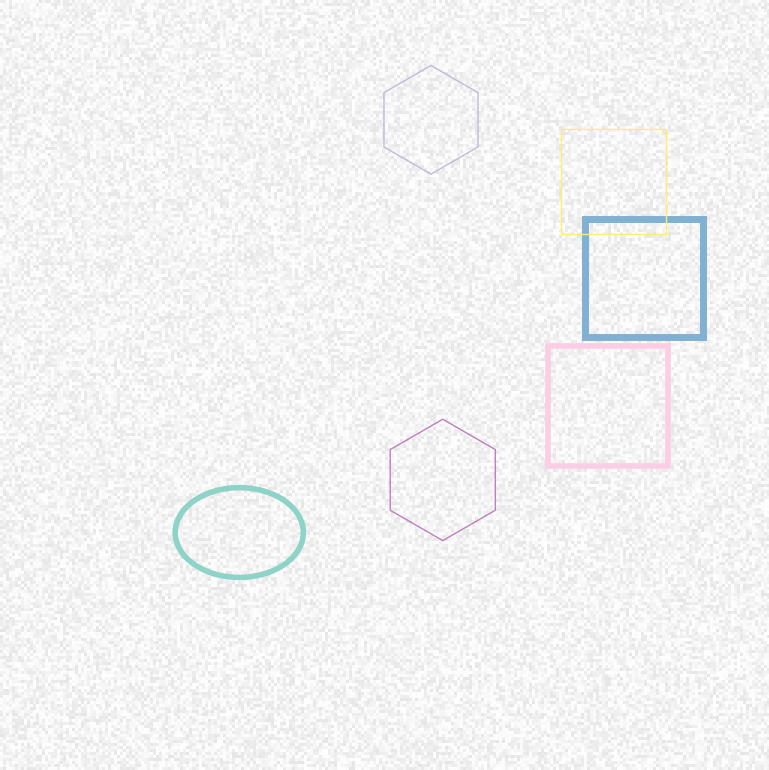[{"shape": "oval", "thickness": 2, "radius": 0.42, "center": [0.311, 0.308]}, {"shape": "hexagon", "thickness": 0.5, "radius": 0.35, "center": [0.56, 0.844]}, {"shape": "square", "thickness": 2.5, "radius": 0.38, "center": [0.836, 0.639]}, {"shape": "square", "thickness": 2, "radius": 0.39, "center": [0.79, 0.473]}, {"shape": "hexagon", "thickness": 0.5, "radius": 0.39, "center": [0.575, 0.377]}, {"shape": "square", "thickness": 0.5, "radius": 0.34, "center": [0.796, 0.764]}]